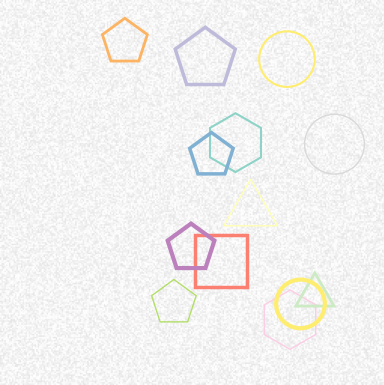[{"shape": "hexagon", "thickness": 1.5, "radius": 0.38, "center": [0.612, 0.63]}, {"shape": "triangle", "thickness": 1, "radius": 0.4, "center": [0.651, 0.454]}, {"shape": "pentagon", "thickness": 2.5, "radius": 0.41, "center": [0.533, 0.847]}, {"shape": "square", "thickness": 2.5, "radius": 0.34, "center": [0.574, 0.321]}, {"shape": "pentagon", "thickness": 2.5, "radius": 0.3, "center": [0.549, 0.596]}, {"shape": "pentagon", "thickness": 2, "radius": 0.31, "center": [0.324, 0.891]}, {"shape": "pentagon", "thickness": 1, "radius": 0.3, "center": [0.452, 0.213]}, {"shape": "hexagon", "thickness": 1, "radius": 0.39, "center": [0.753, 0.17]}, {"shape": "circle", "thickness": 1, "radius": 0.39, "center": [0.869, 0.626]}, {"shape": "pentagon", "thickness": 3, "radius": 0.32, "center": [0.496, 0.355]}, {"shape": "triangle", "thickness": 2, "radius": 0.29, "center": [0.818, 0.234]}, {"shape": "circle", "thickness": 3, "radius": 0.32, "center": [0.781, 0.211]}, {"shape": "circle", "thickness": 1.5, "radius": 0.36, "center": [0.745, 0.846]}]